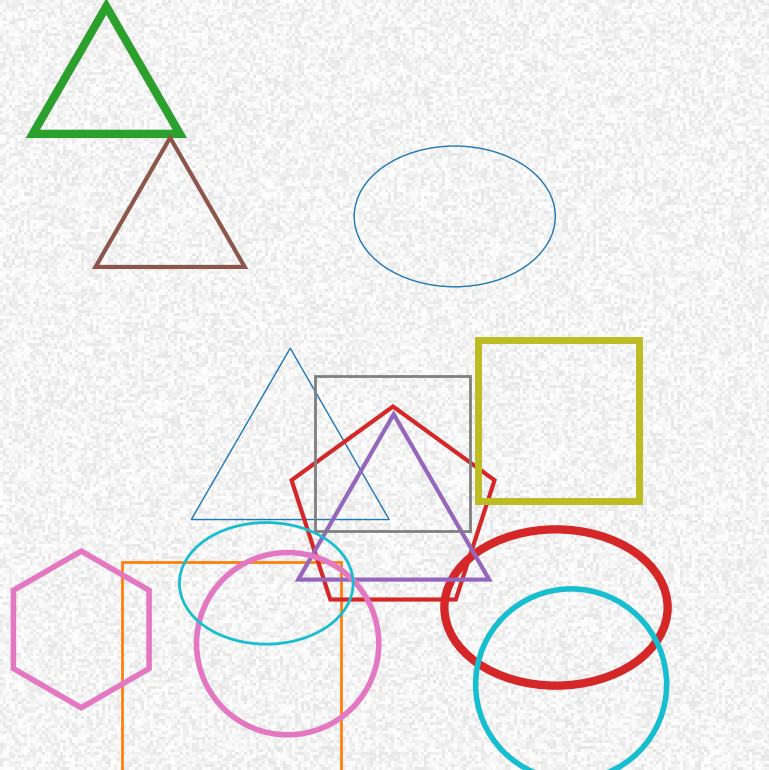[{"shape": "triangle", "thickness": 0.5, "radius": 0.74, "center": [0.377, 0.399]}, {"shape": "oval", "thickness": 0.5, "radius": 0.65, "center": [0.591, 0.719]}, {"shape": "square", "thickness": 1, "radius": 0.71, "center": [0.301, 0.128]}, {"shape": "triangle", "thickness": 3, "radius": 0.55, "center": [0.138, 0.881]}, {"shape": "oval", "thickness": 3, "radius": 0.72, "center": [0.722, 0.211]}, {"shape": "pentagon", "thickness": 1.5, "radius": 0.69, "center": [0.51, 0.334]}, {"shape": "triangle", "thickness": 1.5, "radius": 0.72, "center": [0.511, 0.319]}, {"shape": "triangle", "thickness": 1.5, "radius": 0.56, "center": [0.221, 0.709]}, {"shape": "hexagon", "thickness": 2, "radius": 0.51, "center": [0.106, 0.183]}, {"shape": "circle", "thickness": 2, "radius": 0.59, "center": [0.374, 0.164]}, {"shape": "square", "thickness": 1, "radius": 0.5, "center": [0.509, 0.411]}, {"shape": "square", "thickness": 2.5, "radius": 0.52, "center": [0.725, 0.454]}, {"shape": "oval", "thickness": 1, "radius": 0.56, "center": [0.346, 0.242]}, {"shape": "circle", "thickness": 2, "radius": 0.62, "center": [0.742, 0.111]}]